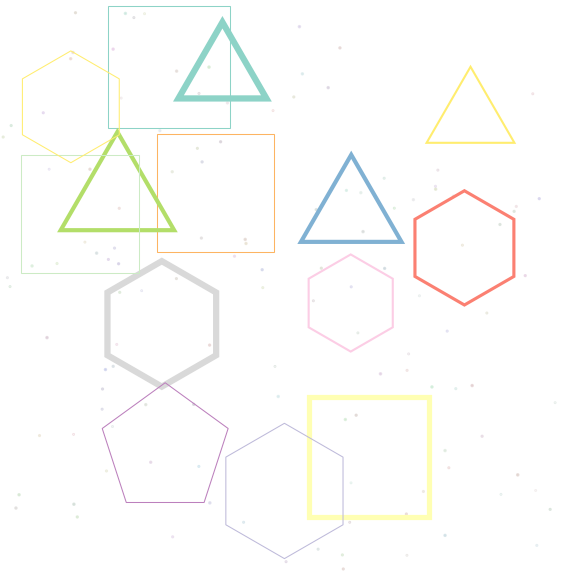[{"shape": "triangle", "thickness": 3, "radius": 0.44, "center": [0.385, 0.873]}, {"shape": "square", "thickness": 0.5, "radius": 0.53, "center": [0.293, 0.884]}, {"shape": "square", "thickness": 2.5, "radius": 0.52, "center": [0.639, 0.208]}, {"shape": "hexagon", "thickness": 0.5, "radius": 0.59, "center": [0.493, 0.149]}, {"shape": "hexagon", "thickness": 1.5, "radius": 0.49, "center": [0.804, 0.57]}, {"shape": "triangle", "thickness": 2, "radius": 0.5, "center": [0.608, 0.631]}, {"shape": "square", "thickness": 0.5, "radius": 0.51, "center": [0.373, 0.665]}, {"shape": "triangle", "thickness": 2, "radius": 0.57, "center": [0.203, 0.657]}, {"shape": "hexagon", "thickness": 1, "radius": 0.42, "center": [0.607, 0.474]}, {"shape": "hexagon", "thickness": 3, "radius": 0.54, "center": [0.28, 0.438]}, {"shape": "pentagon", "thickness": 0.5, "radius": 0.57, "center": [0.286, 0.222]}, {"shape": "square", "thickness": 0.5, "radius": 0.51, "center": [0.138, 0.629]}, {"shape": "hexagon", "thickness": 0.5, "radius": 0.48, "center": [0.123, 0.814]}, {"shape": "triangle", "thickness": 1, "radius": 0.44, "center": [0.815, 0.796]}]